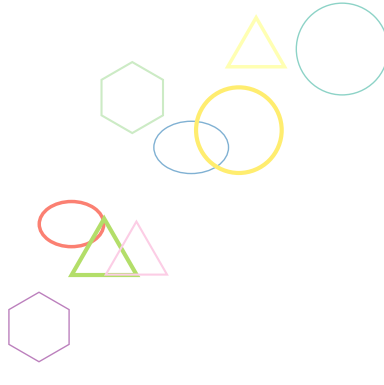[{"shape": "circle", "thickness": 1, "radius": 0.6, "center": [0.889, 0.873]}, {"shape": "triangle", "thickness": 2.5, "radius": 0.43, "center": [0.665, 0.869]}, {"shape": "oval", "thickness": 2.5, "radius": 0.42, "center": [0.186, 0.418]}, {"shape": "oval", "thickness": 1, "radius": 0.48, "center": [0.497, 0.617]}, {"shape": "triangle", "thickness": 3, "radius": 0.49, "center": [0.271, 0.334]}, {"shape": "triangle", "thickness": 1.5, "radius": 0.46, "center": [0.354, 0.333]}, {"shape": "hexagon", "thickness": 1, "radius": 0.45, "center": [0.101, 0.151]}, {"shape": "hexagon", "thickness": 1.5, "radius": 0.46, "center": [0.344, 0.747]}, {"shape": "circle", "thickness": 3, "radius": 0.56, "center": [0.62, 0.662]}]